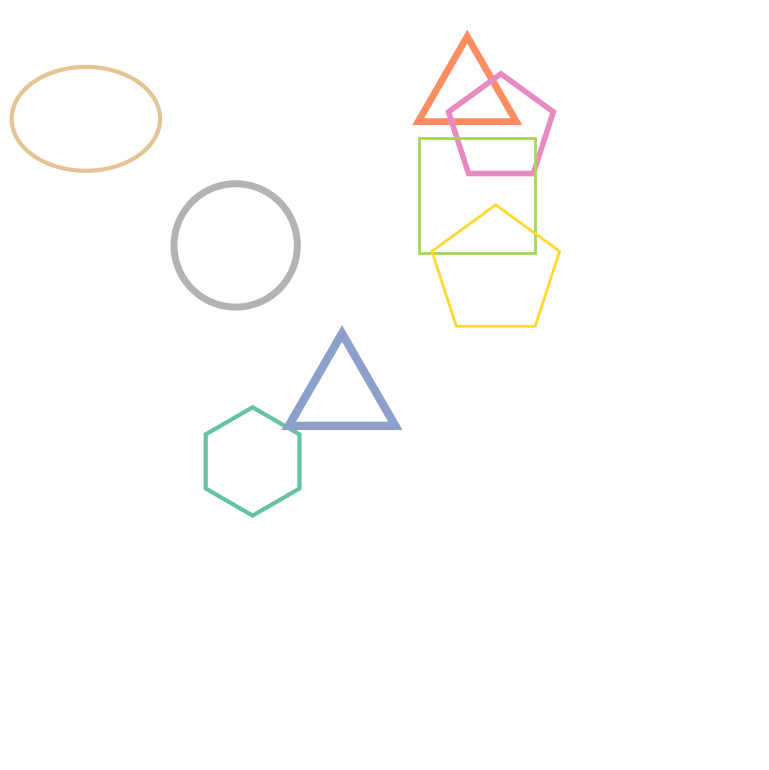[{"shape": "hexagon", "thickness": 1.5, "radius": 0.35, "center": [0.328, 0.401]}, {"shape": "triangle", "thickness": 2.5, "radius": 0.37, "center": [0.607, 0.879]}, {"shape": "triangle", "thickness": 3, "radius": 0.4, "center": [0.444, 0.487]}, {"shape": "pentagon", "thickness": 2, "radius": 0.36, "center": [0.651, 0.833]}, {"shape": "square", "thickness": 1, "radius": 0.38, "center": [0.62, 0.746]}, {"shape": "pentagon", "thickness": 1, "radius": 0.44, "center": [0.644, 0.647]}, {"shape": "oval", "thickness": 1.5, "radius": 0.48, "center": [0.112, 0.846]}, {"shape": "circle", "thickness": 2.5, "radius": 0.4, "center": [0.306, 0.681]}]